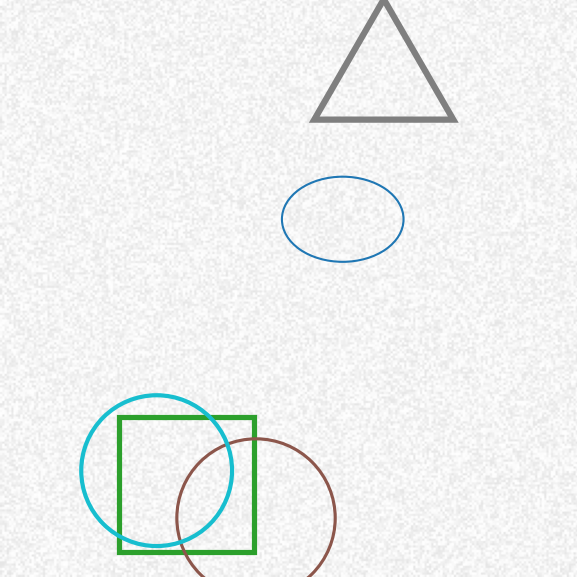[{"shape": "oval", "thickness": 1, "radius": 0.53, "center": [0.593, 0.619]}, {"shape": "square", "thickness": 2.5, "radius": 0.58, "center": [0.323, 0.159]}, {"shape": "circle", "thickness": 1.5, "radius": 0.69, "center": [0.443, 0.102]}, {"shape": "triangle", "thickness": 3, "radius": 0.7, "center": [0.665, 0.861]}, {"shape": "circle", "thickness": 2, "radius": 0.65, "center": [0.271, 0.184]}]